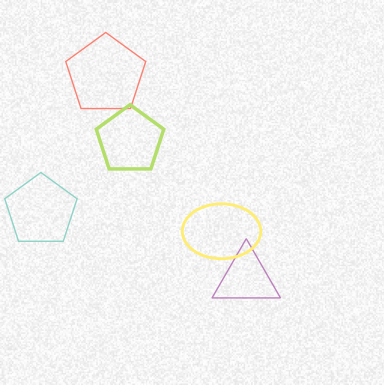[{"shape": "pentagon", "thickness": 1, "radius": 0.49, "center": [0.106, 0.453]}, {"shape": "pentagon", "thickness": 1, "radius": 0.55, "center": [0.275, 0.806]}, {"shape": "pentagon", "thickness": 2.5, "radius": 0.46, "center": [0.338, 0.636]}, {"shape": "triangle", "thickness": 1, "radius": 0.51, "center": [0.64, 0.278]}, {"shape": "oval", "thickness": 2, "radius": 0.51, "center": [0.575, 0.399]}]